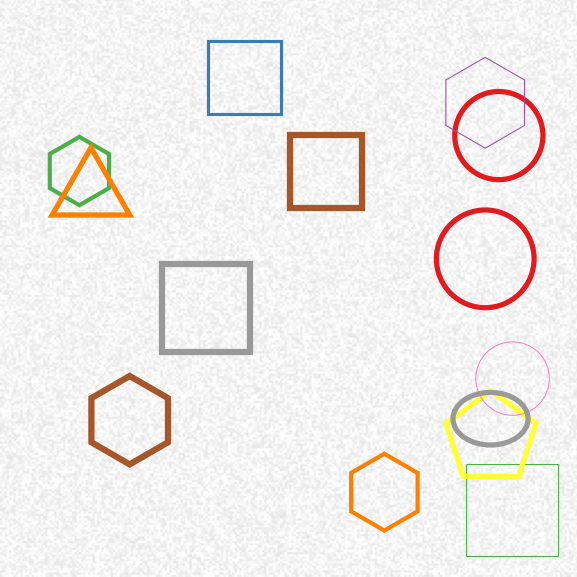[{"shape": "circle", "thickness": 2.5, "radius": 0.42, "center": [0.84, 0.551]}, {"shape": "circle", "thickness": 2.5, "radius": 0.38, "center": [0.864, 0.764]}, {"shape": "square", "thickness": 1.5, "radius": 0.32, "center": [0.423, 0.865]}, {"shape": "hexagon", "thickness": 2, "radius": 0.3, "center": [0.137, 0.703]}, {"shape": "square", "thickness": 0.5, "radius": 0.4, "center": [0.886, 0.116]}, {"shape": "hexagon", "thickness": 0.5, "radius": 0.39, "center": [0.84, 0.821]}, {"shape": "triangle", "thickness": 2.5, "radius": 0.39, "center": [0.157, 0.666]}, {"shape": "hexagon", "thickness": 2, "radius": 0.33, "center": [0.666, 0.147]}, {"shape": "pentagon", "thickness": 2.5, "radius": 0.41, "center": [0.85, 0.241]}, {"shape": "hexagon", "thickness": 3, "radius": 0.38, "center": [0.225, 0.272]}, {"shape": "square", "thickness": 3, "radius": 0.32, "center": [0.564, 0.702]}, {"shape": "circle", "thickness": 0.5, "radius": 0.32, "center": [0.888, 0.344]}, {"shape": "oval", "thickness": 2.5, "radius": 0.33, "center": [0.849, 0.274]}, {"shape": "square", "thickness": 3, "radius": 0.38, "center": [0.356, 0.465]}]